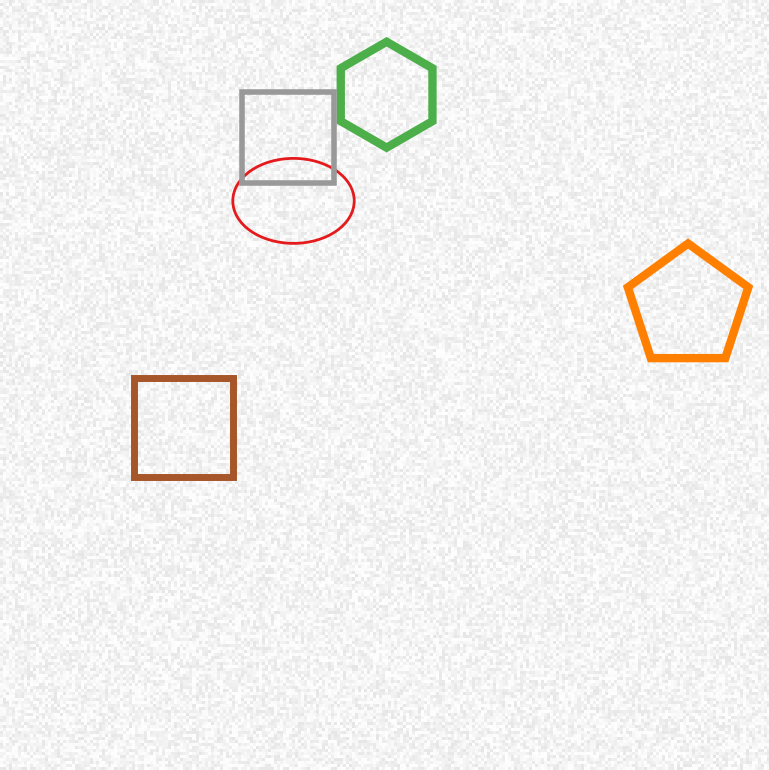[{"shape": "oval", "thickness": 1, "radius": 0.39, "center": [0.381, 0.739]}, {"shape": "hexagon", "thickness": 3, "radius": 0.34, "center": [0.502, 0.877]}, {"shape": "pentagon", "thickness": 3, "radius": 0.41, "center": [0.894, 0.601]}, {"shape": "square", "thickness": 2.5, "radius": 0.32, "center": [0.238, 0.445]}, {"shape": "square", "thickness": 2, "radius": 0.3, "center": [0.374, 0.821]}]